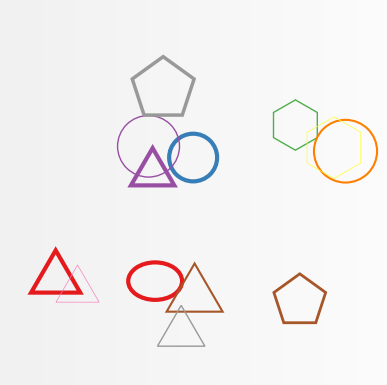[{"shape": "triangle", "thickness": 3, "radius": 0.37, "center": [0.144, 0.277]}, {"shape": "oval", "thickness": 3, "radius": 0.35, "center": [0.4, 0.27]}, {"shape": "circle", "thickness": 3, "radius": 0.31, "center": [0.498, 0.591]}, {"shape": "hexagon", "thickness": 1, "radius": 0.33, "center": [0.762, 0.675]}, {"shape": "circle", "thickness": 1, "radius": 0.4, "center": [0.383, 0.62]}, {"shape": "triangle", "thickness": 3, "radius": 0.32, "center": [0.394, 0.551]}, {"shape": "circle", "thickness": 1.5, "radius": 0.41, "center": [0.892, 0.607]}, {"shape": "hexagon", "thickness": 0.5, "radius": 0.4, "center": [0.862, 0.616]}, {"shape": "triangle", "thickness": 1.5, "radius": 0.42, "center": [0.502, 0.232]}, {"shape": "pentagon", "thickness": 2, "radius": 0.35, "center": [0.774, 0.219]}, {"shape": "triangle", "thickness": 0.5, "radius": 0.32, "center": [0.2, 0.247]}, {"shape": "triangle", "thickness": 1, "radius": 0.35, "center": [0.468, 0.136]}, {"shape": "pentagon", "thickness": 2.5, "radius": 0.42, "center": [0.421, 0.769]}]